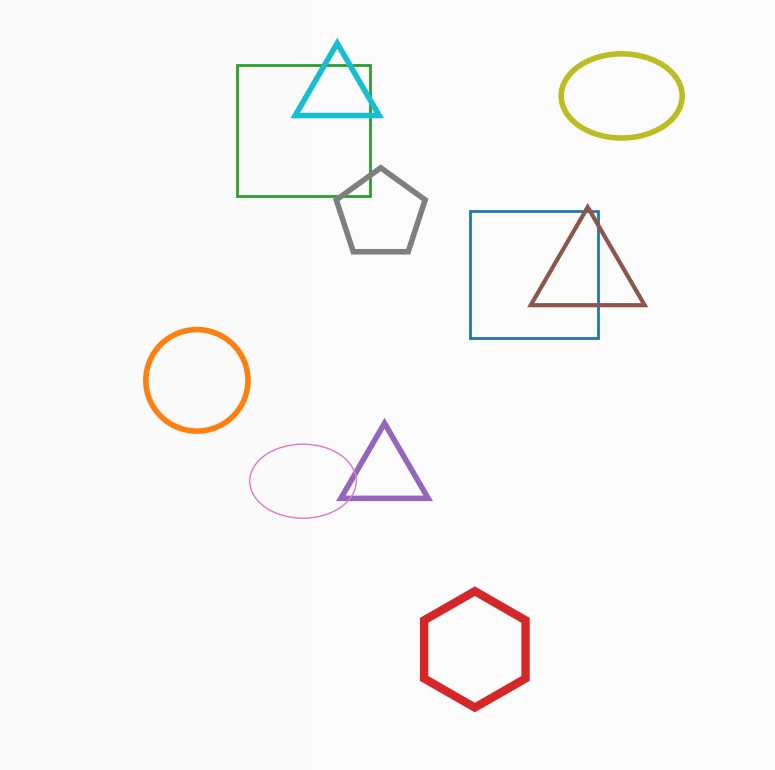[{"shape": "square", "thickness": 1, "radius": 0.41, "center": [0.689, 0.644]}, {"shape": "circle", "thickness": 2, "radius": 0.33, "center": [0.254, 0.506]}, {"shape": "square", "thickness": 1, "radius": 0.43, "center": [0.392, 0.831]}, {"shape": "hexagon", "thickness": 3, "radius": 0.38, "center": [0.613, 0.157]}, {"shape": "triangle", "thickness": 2, "radius": 0.33, "center": [0.496, 0.385]}, {"shape": "triangle", "thickness": 1.5, "radius": 0.42, "center": [0.758, 0.646]}, {"shape": "oval", "thickness": 0.5, "radius": 0.34, "center": [0.391, 0.375]}, {"shape": "pentagon", "thickness": 2, "radius": 0.3, "center": [0.491, 0.722]}, {"shape": "oval", "thickness": 2, "radius": 0.39, "center": [0.802, 0.875]}, {"shape": "triangle", "thickness": 2, "radius": 0.31, "center": [0.435, 0.881]}]